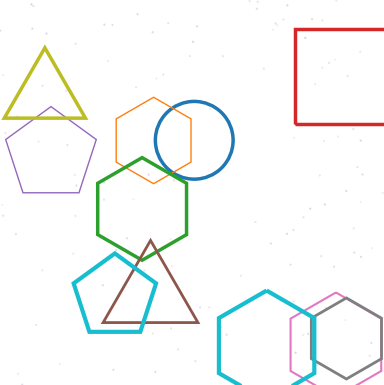[{"shape": "circle", "thickness": 2.5, "radius": 0.5, "center": [0.505, 0.636]}, {"shape": "hexagon", "thickness": 1, "radius": 0.56, "center": [0.399, 0.635]}, {"shape": "hexagon", "thickness": 2.5, "radius": 0.67, "center": [0.369, 0.457]}, {"shape": "square", "thickness": 2.5, "radius": 0.62, "center": [0.891, 0.802]}, {"shape": "pentagon", "thickness": 1, "radius": 0.62, "center": [0.132, 0.599]}, {"shape": "triangle", "thickness": 2, "radius": 0.71, "center": [0.391, 0.233]}, {"shape": "hexagon", "thickness": 1.5, "radius": 0.68, "center": [0.872, 0.104]}, {"shape": "hexagon", "thickness": 2, "radius": 0.53, "center": [0.9, 0.121]}, {"shape": "triangle", "thickness": 2.5, "radius": 0.61, "center": [0.117, 0.754]}, {"shape": "pentagon", "thickness": 3, "radius": 0.56, "center": [0.298, 0.229]}, {"shape": "hexagon", "thickness": 3, "radius": 0.72, "center": [0.692, 0.102]}]